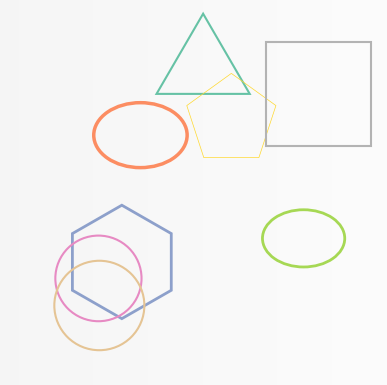[{"shape": "triangle", "thickness": 1.5, "radius": 0.69, "center": [0.524, 0.826]}, {"shape": "oval", "thickness": 2.5, "radius": 0.6, "center": [0.362, 0.649]}, {"shape": "hexagon", "thickness": 2, "radius": 0.74, "center": [0.314, 0.32]}, {"shape": "circle", "thickness": 1.5, "radius": 0.56, "center": [0.254, 0.277]}, {"shape": "oval", "thickness": 2, "radius": 0.53, "center": [0.783, 0.381]}, {"shape": "pentagon", "thickness": 0.5, "radius": 0.6, "center": [0.597, 0.688]}, {"shape": "circle", "thickness": 1.5, "radius": 0.58, "center": [0.256, 0.207]}, {"shape": "square", "thickness": 1.5, "radius": 0.68, "center": [0.822, 0.755]}]